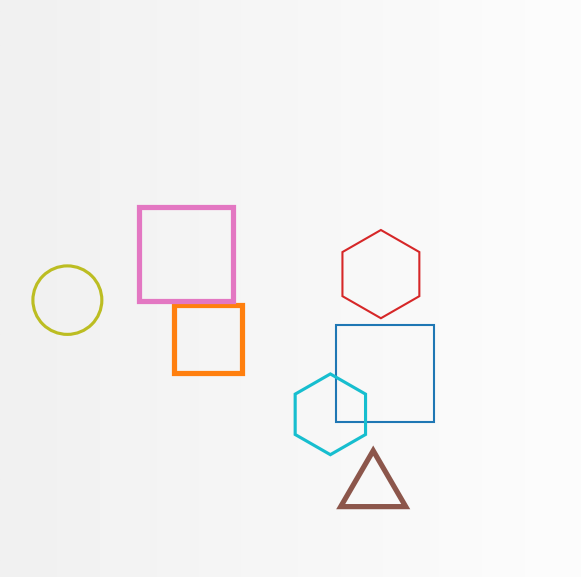[{"shape": "square", "thickness": 1, "radius": 0.42, "center": [0.662, 0.353]}, {"shape": "square", "thickness": 2.5, "radius": 0.29, "center": [0.358, 0.413]}, {"shape": "hexagon", "thickness": 1, "radius": 0.38, "center": [0.655, 0.524]}, {"shape": "triangle", "thickness": 2.5, "radius": 0.32, "center": [0.642, 0.154]}, {"shape": "square", "thickness": 2.5, "radius": 0.4, "center": [0.32, 0.56]}, {"shape": "circle", "thickness": 1.5, "radius": 0.3, "center": [0.116, 0.479]}, {"shape": "hexagon", "thickness": 1.5, "radius": 0.35, "center": [0.568, 0.282]}]